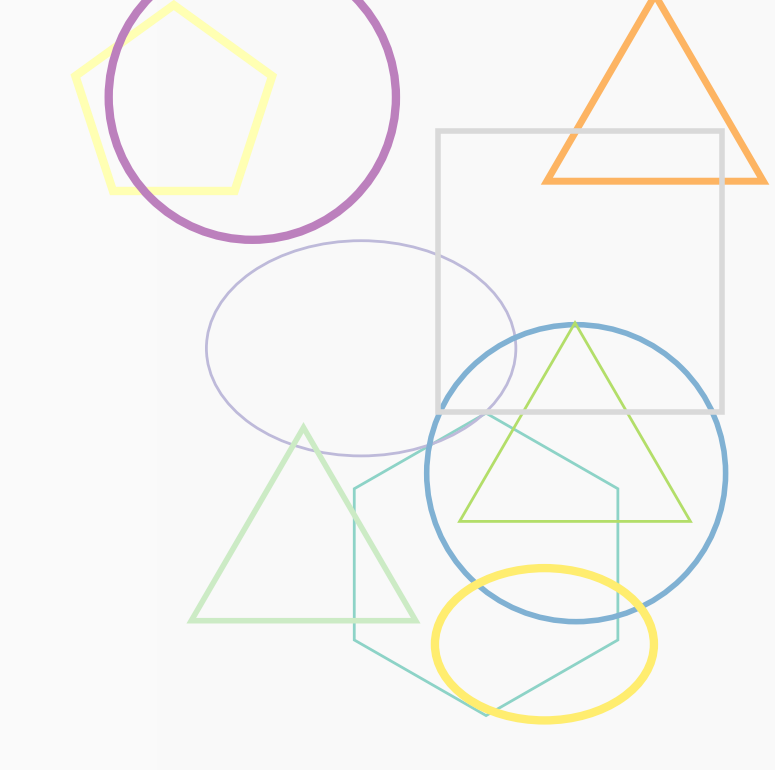[{"shape": "hexagon", "thickness": 1, "radius": 0.98, "center": [0.627, 0.267]}, {"shape": "pentagon", "thickness": 3, "radius": 0.67, "center": [0.224, 0.86]}, {"shape": "oval", "thickness": 1, "radius": 1.0, "center": [0.466, 0.548]}, {"shape": "circle", "thickness": 2, "radius": 0.96, "center": [0.743, 0.385]}, {"shape": "triangle", "thickness": 2.5, "radius": 0.81, "center": [0.845, 0.845]}, {"shape": "triangle", "thickness": 1, "radius": 0.86, "center": [0.742, 0.409]}, {"shape": "square", "thickness": 2, "radius": 0.91, "center": [0.748, 0.648]}, {"shape": "circle", "thickness": 3, "radius": 0.93, "center": [0.326, 0.874]}, {"shape": "triangle", "thickness": 2, "radius": 0.84, "center": [0.392, 0.277]}, {"shape": "oval", "thickness": 3, "radius": 0.71, "center": [0.703, 0.163]}]